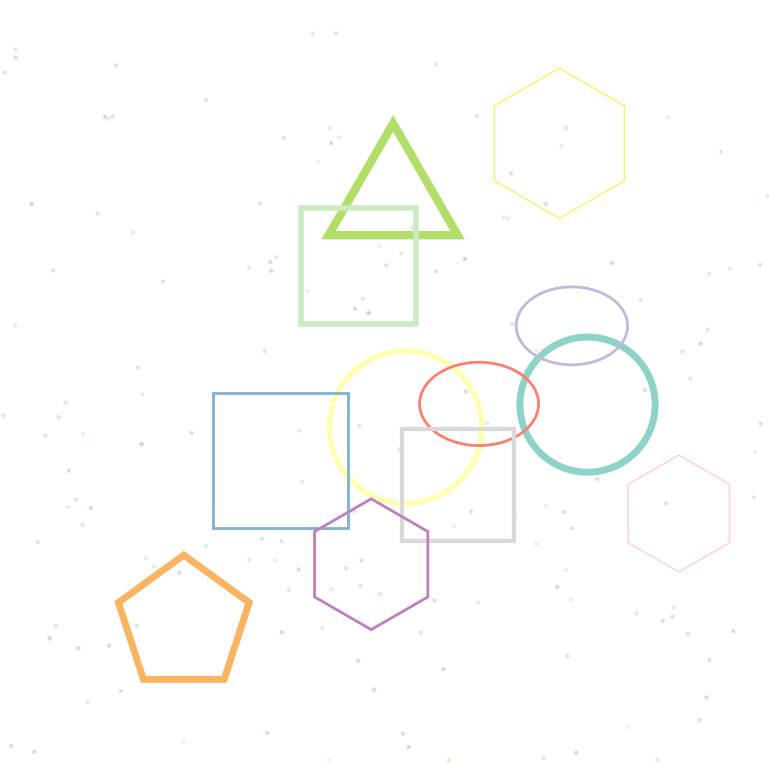[{"shape": "circle", "thickness": 2.5, "radius": 0.44, "center": [0.763, 0.475]}, {"shape": "circle", "thickness": 2, "radius": 0.49, "center": [0.527, 0.445]}, {"shape": "oval", "thickness": 1, "radius": 0.36, "center": [0.743, 0.577]}, {"shape": "oval", "thickness": 1, "radius": 0.39, "center": [0.622, 0.475]}, {"shape": "square", "thickness": 1, "radius": 0.44, "center": [0.364, 0.402]}, {"shape": "pentagon", "thickness": 2.5, "radius": 0.45, "center": [0.239, 0.19]}, {"shape": "triangle", "thickness": 3, "radius": 0.48, "center": [0.511, 0.743]}, {"shape": "hexagon", "thickness": 0.5, "radius": 0.38, "center": [0.882, 0.333]}, {"shape": "square", "thickness": 1.5, "radius": 0.37, "center": [0.595, 0.37]}, {"shape": "hexagon", "thickness": 1, "radius": 0.42, "center": [0.482, 0.267]}, {"shape": "square", "thickness": 2, "radius": 0.37, "center": [0.465, 0.654]}, {"shape": "hexagon", "thickness": 0.5, "radius": 0.49, "center": [0.726, 0.814]}]